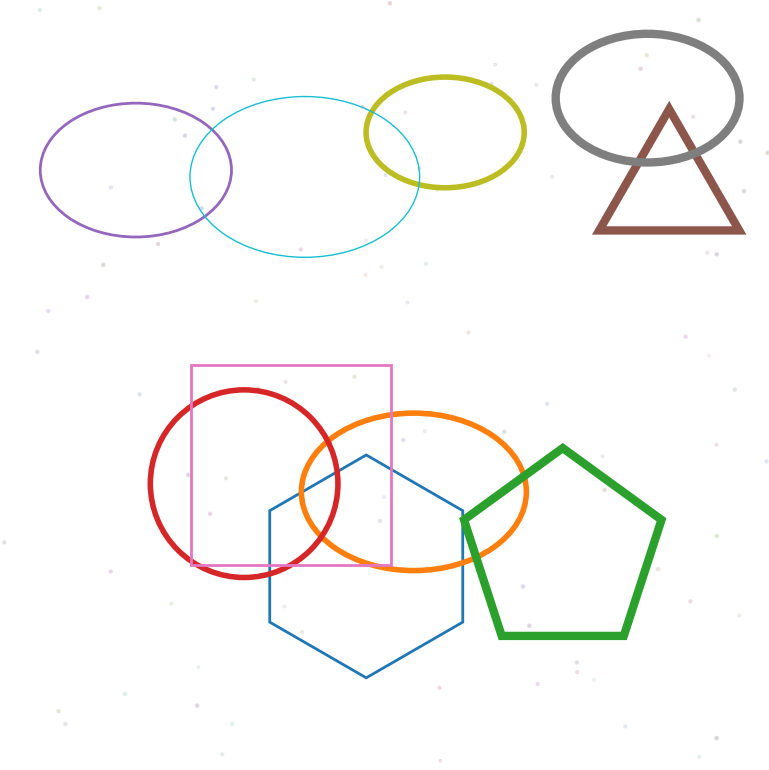[{"shape": "hexagon", "thickness": 1, "radius": 0.72, "center": [0.476, 0.264]}, {"shape": "oval", "thickness": 2, "radius": 0.73, "center": [0.538, 0.361]}, {"shape": "pentagon", "thickness": 3, "radius": 0.67, "center": [0.731, 0.283]}, {"shape": "circle", "thickness": 2, "radius": 0.61, "center": [0.317, 0.372]}, {"shape": "oval", "thickness": 1, "radius": 0.62, "center": [0.176, 0.779]}, {"shape": "triangle", "thickness": 3, "radius": 0.53, "center": [0.869, 0.753]}, {"shape": "square", "thickness": 1, "radius": 0.65, "center": [0.378, 0.396]}, {"shape": "oval", "thickness": 3, "radius": 0.6, "center": [0.841, 0.873]}, {"shape": "oval", "thickness": 2, "radius": 0.51, "center": [0.578, 0.828]}, {"shape": "oval", "thickness": 0.5, "radius": 0.75, "center": [0.396, 0.77]}]